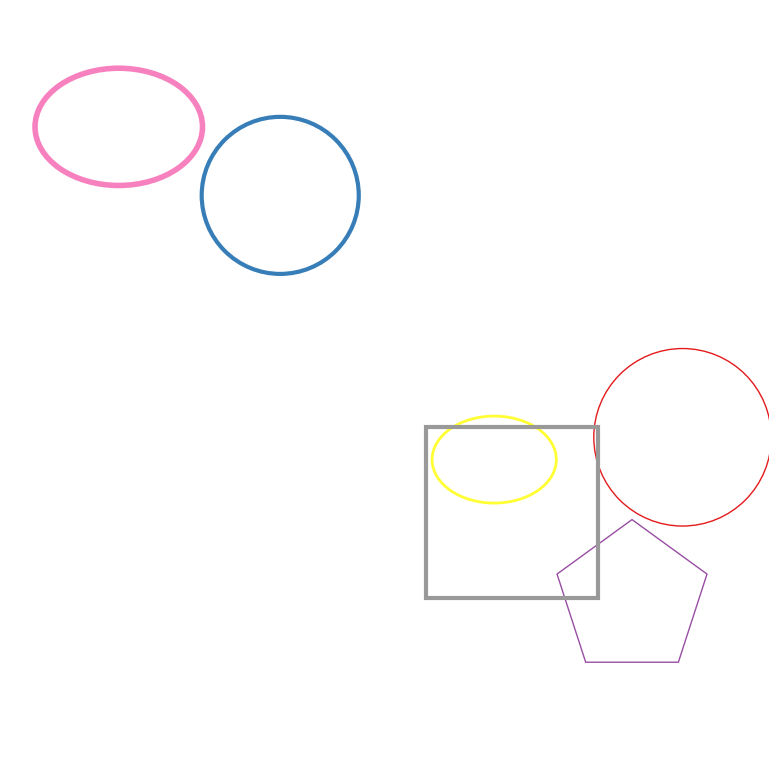[{"shape": "circle", "thickness": 0.5, "radius": 0.58, "center": [0.886, 0.432]}, {"shape": "circle", "thickness": 1.5, "radius": 0.51, "center": [0.364, 0.746]}, {"shape": "pentagon", "thickness": 0.5, "radius": 0.51, "center": [0.821, 0.223]}, {"shape": "oval", "thickness": 1, "radius": 0.4, "center": [0.642, 0.403]}, {"shape": "oval", "thickness": 2, "radius": 0.54, "center": [0.154, 0.835]}, {"shape": "square", "thickness": 1.5, "radius": 0.56, "center": [0.665, 0.335]}]